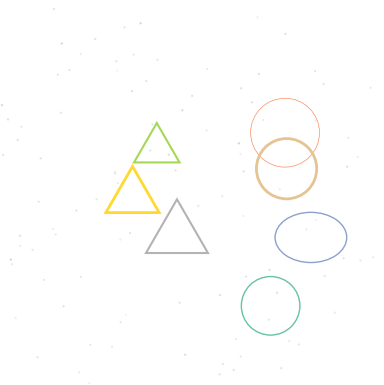[{"shape": "circle", "thickness": 1, "radius": 0.38, "center": [0.703, 0.206]}, {"shape": "circle", "thickness": 0.5, "radius": 0.45, "center": [0.74, 0.655]}, {"shape": "oval", "thickness": 1, "radius": 0.47, "center": [0.808, 0.383]}, {"shape": "triangle", "thickness": 1.5, "radius": 0.34, "center": [0.407, 0.612]}, {"shape": "triangle", "thickness": 2, "radius": 0.4, "center": [0.344, 0.488]}, {"shape": "circle", "thickness": 2, "radius": 0.39, "center": [0.744, 0.562]}, {"shape": "triangle", "thickness": 1.5, "radius": 0.46, "center": [0.46, 0.389]}]